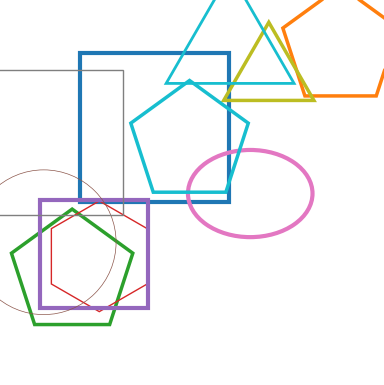[{"shape": "square", "thickness": 3, "radius": 0.97, "center": [0.401, 0.669]}, {"shape": "pentagon", "thickness": 2.5, "radius": 0.79, "center": [0.885, 0.878]}, {"shape": "pentagon", "thickness": 2.5, "radius": 0.83, "center": [0.187, 0.291]}, {"shape": "hexagon", "thickness": 1, "radius": 0.72, "center": [0.258, 0.334]}, {"shape": "square", "thickness": 3, "radius": 0.7, "center": [0.245, 0.339]}, {"shape": "circle", "thickness": 0.5, "radius": 0.94, "center": [0.114, 0.371]}, {"shape": "oval", "thickness": 3, "radius": 0.81, "center": [0.65, 0.497]}, {"shape": "square", "thickness": 1, "radius": 0.94, "center": [0.132, 0.631]}, {"shape": "triangle", "thickness": 2.5, "radius": 0.68, "center": [0.698, 0.807]}, {"shape": "pentagon", "thickness": 2.5, "radius": 0.8, "center": [0.492, 0.631]}, {"shape": "triangle", "thickness": 2, "radius": 0.96, "center": [0.598, 0.879]}]